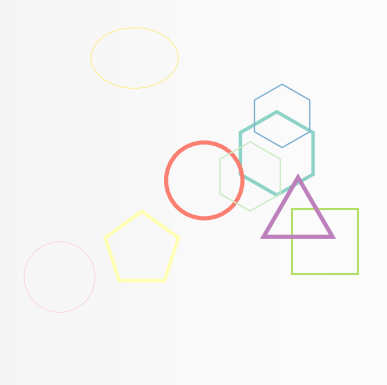[{"shape": "hexagon", "thickness": 2.5, "radius": 0.54, "center": [0.714, 0.601]}, {"shape": "pentagon", "thickness": 2.5, "radius": 0.5, "center": [0.366, 0.352]}, {"shape": "circle", "thickness": 3, "radius": 0.49, "center": [0.527, 0.531]}, {"shape": "hexagon", "thickness": 1, "radius": 0.41, "center": [0.728, 0.699]}, {"shape": "square", "thickness": 1.5, "radius": 0.42, "center": [0.838, 0.374]}, {"shape": "circle", "thickness": 0.5, "radius": 0.46, "center": [0.154, 0.28]}, {"shape": "triangle", "thickness": 3, "radius": 0.51, "center": [0.769, 0.436]}, {"shape": "hexagon", "thickness": 1, "radius": 0.45, "center": [0.646, 0.542]}, {"shape": "oval", "thickness": 0.5, "radius": 0.56, "center": [0.347, 0.849]}]